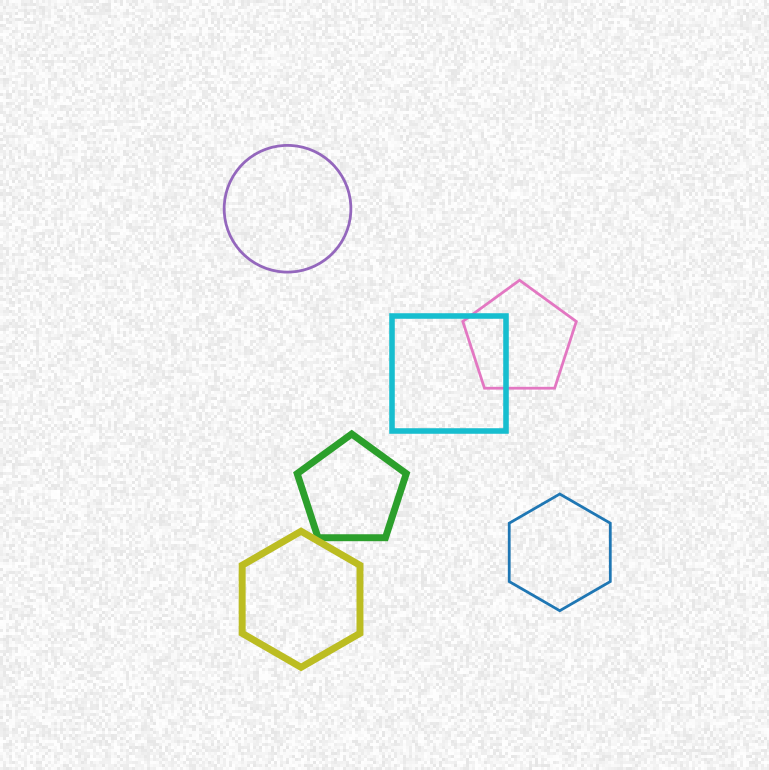[{"shape": "hexagon", "thickness": 1, "radius": 0.38, "center": [0.727, 0.283]}, {"shape": "pentagon", "thickness": 2.5, "radius": 0.37, "center": [0.457, 0.362]}, {"shape": "circle", "thickness": 1, "radius": 0.41, "center": [0.373, 0.729]}, {"shape": "pentagon", "thickness": 1, "radius": 0.39, "center": [0.675, 0.559]}, {"shape": "hexagon", "thickness": 2.5, "radius": 0.44, "center": [0.391, 0.222]}, {"shape": "square", "thickness": 2, "radius": 0.37, "center": [0.583, 0.515]}]